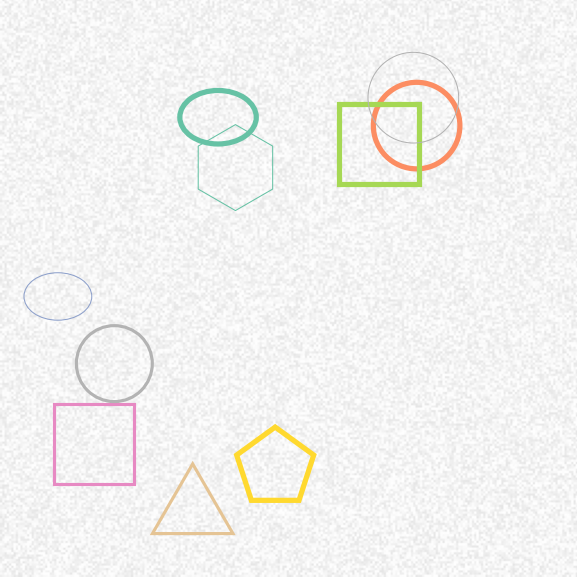[{"shape": "hexagon", "thickness": 0.5, "radius": 0.37, "center": [0.408, 0.709]}, {"shape": "oval", "thickness": 2.5, "radius": 0.33, "center": [0.378, 0.796]}, {"shape": "circle", "thickness": 2.5, "radius": 0.37, "center": [0.721, 0.782]}, {"shape": "oval", "thickness": 0.5, "radius": 0.29, "center": [0.1, 0.486]}, {"shape": "square", "thickness": 1.5, "radius": 0.35, "center": [0.163, 0.231]}, {"shape": "square", "thickness": 2.5, "radius": 0.35, "center": [0.656, 0.75]}, {"shape": "pentagon", "thickness": 2.5, "radius": 0.35, "center": [0.477, 0.189]}, {"shape": "triangle", "thickness": 1.5, "radius": 0.4, "center": [0.334, 0.115]}, {"shape": "circle", "thickness": 0.5, "radius": 0.39, "center": [0.716, 0.83]}, {"shape": "circle", "thickness": 1.5, "radius": 0.33, "center": [0.198, 0.37]}]